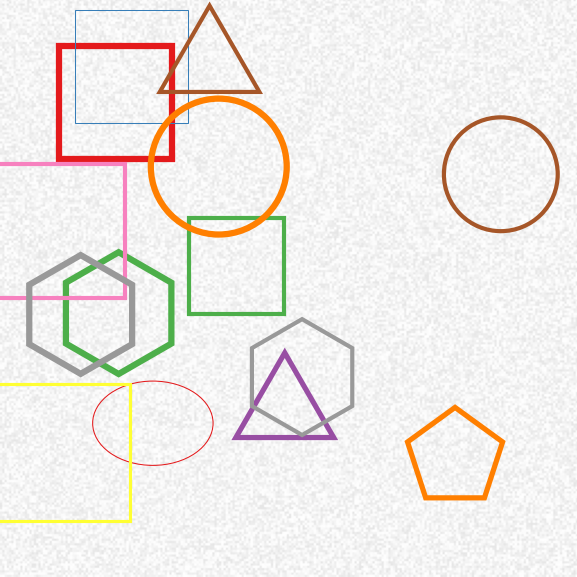[{"shape": "square", "thickness": 3, "radius": 0.49, "center": [0.2, 0.821]}, {"shape": "oval", "thickness": 0.5, "radius": 0.52, "center": [0.265, 0.266]}, {"shape": "square", "thickness": 0.5, "radius": 0.49, "center": [0.227, 0.883]}, {"shape": "square", "thickness": 2, "radius": 0.41, "center": [0.41, 0.538]}, {"shape": "hexagon", "thickness": 3, "radius": 0.53, "center": [0.205, 0.457]}, {"shape": "triangle", "thickness": 2.5, "radius": 0.49, "center": [0.493, 0.29]}, {"shape": "circle", "thickness": 3, "radius": 0.59, "center": [0.379, 0.711]}, {"shape": "pentagon", "thickness": 2.5, "radius": 0.43, "center": [0.788, 0.207]}, {"shape": "square", "thickness": 1.5, "radius": 0.59, "center": [0.107, 0.216]}, {"shape": "triangle", "thickness": 2, "radius": 0.5, "center": [0.363, 0.89]}, {"shape": "circle", "thickness": 2, "radius": 0.49, "center": [0.867, 0.697]}, {"shape": "square", "thickness": 2, "radius": 0.58, "center": [0.101, 0.599]}, {"shape": "hexagon", "thickness": 3, "radius": 0.51, "center": [0.14, 0.455]}, {"shape": "hexagon", "thickness": 2, "radius": 0.5, "center": [0.523, 0.346]}]